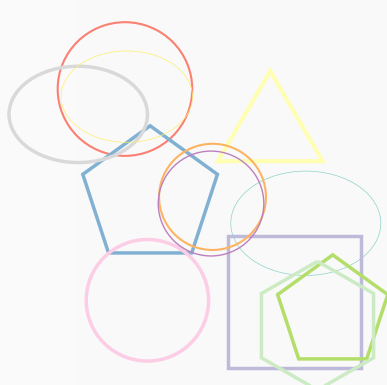[{"shape": "oval", "thickness": 0.5, "radius": 0.97, "center": [0.789, 0.42]}, {"shape": "triangle", "thickness": 3, "radius": 0.78, "center": [0.697, 0.659]}, {"shape": "square", "thickness": 2.5, "radius": 0.86, "center": [0.76, 0.216]}, {"shape": "circle", "thickness": 1.5, "radius": 0.87, "center": [0.322, 0.769]}, {"shape": "pentagon", "thickness": 2.5, "radius": 0.91, "center": [0.387, 0.491]}, {"shape": "circle", "thickness": 1.5, "radius": 0.69, "center": [0.548, 0.489]}, {"shape": "pentagon", "thickness": 2.5, "radius": 0.75, "center": [0.859, 0.189]}, {"shape": "circle", "thickness": 2.5, "radius": 0.79, "center": [0.38, 0.22]}, {"shape": "oval", "thickness": 2.5, "radius": 0.89, "center": [0.202, 0.703]}, {"shape": "circle", "thickness": 1, "radius": 0.68, "center": [0.545, 0.471]}, {"shape": "hexagon", "thickness": 2.5, "radius": 0.84, "center": [0.819, 0.154]}, {"shape": "oval", "thickness": 0.5, "radius": 0.85, "center": [0.327, 0.749]}]